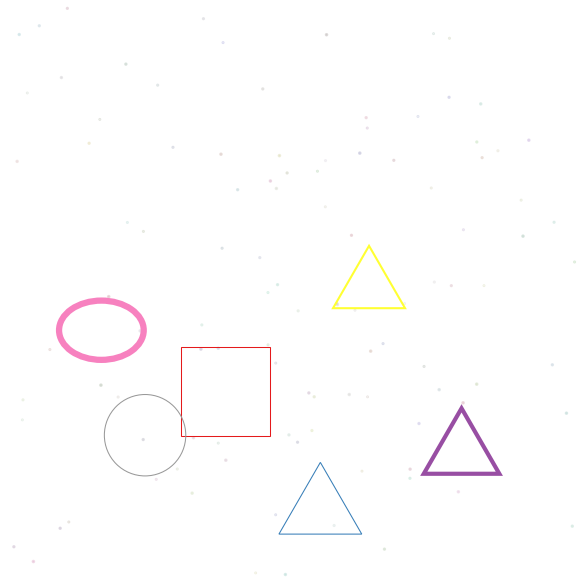[{"shape": "square", "thickness": 0.5, "radius": 0.39, "center": [0.39, 0.321]}, {"shape": "triangle", "thickness": 0.5, "radius": 0.41, "center": [0.555, 0.116]}, {"shape": "triangle", "thickness": 2, "radius": 0.38, "center": [0.799, 0.217]}, {"shape": "triangle", "thickness": 1, "radius": 0.36, "center": [0.639, 0.501]}, {"shape": "oval", "thickness": 3, "radius": 0.37, "center": [0.176, 0.427]}, {"shape": "circle", "thickness": 0.5, "radius": 0.35, "center": [0.251, 0.246]}]